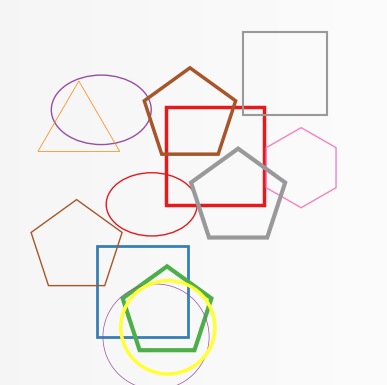[{"shape": "oval", "thickness": 1, "radius": 0.59, "center": [0.391, 0.469]}, {"shape": "square", "thickness": 2.5, "radius": 0.63, "center": [0.555, 0.595]}, {"shape": "square", "thickness": 2, "radius": 0.59, "center": [0.367, 0.242]}, {"shape": "pentagon", "thickness": 3, "radius": 0.6, "center": [0.431, 0.188]}, {"shape": "circle", "thickness": 0.5, "radius": 0.69, "center": [0.403, 0.125]}, {"shape": "oval", "thickness": 1, "radius": 0.64, "center": [0.261, 0.715]}, {"shape": "triangle", "thickness": 0.5, "radius": 0.61, "center": [0.203, 0.668]}, {"shape": "circle", "thickness": 2.5, "radius": 0.61, "center": [0.433, 0.15]}, {"shape": "pentagon", "thickness": 2.5, "radius": 0.62, "center": [0.49, 0.7]}, {"shape": "pentagon", "thickness": 1, "radius": 0.62, "center": [0.198, 0.358]}, {"shape": "hexagon", "thickness": 1, "radius": 0.52, "center": [0.777, 0.564]}, {"shape": "pentagon", "thickness": 3, "radius": 0.64, "center": [0.614, 0.486]}, {"shape": "square", "thickness": 1.5, "radius": 0.54, "center": [0.736, 0.809]}]